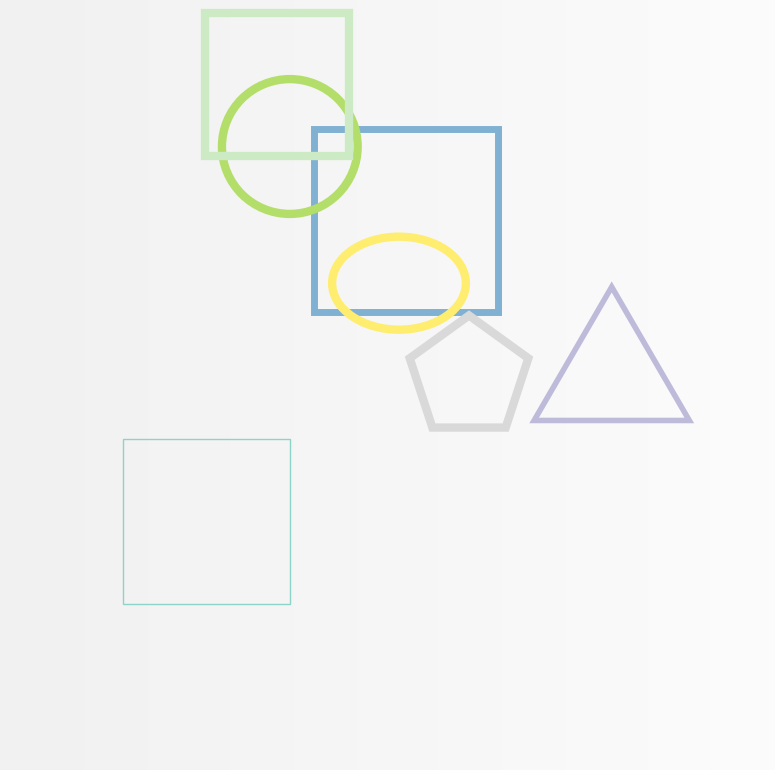[{"shape": "square", "thickness": 0.5, "radius": 0.54, "center": [0.266, 0.323]}, {"shape": "triangle", "thickness": 2, "radius": 0.58, "center": [0.789, 0.512]}, {"shape": "square", "thickness": 2.5, "radius": 0.59, "center": [0.524, 0.714]}, {"shape": "circle", "thickness": 3, "radius": 0.44, "center": [0.374, 0.81]}, {"shape": "pentagon", "thickness": 3, "radius": 0.4, "center": [0.605, 0.51]}, {"shape": "square", "thickness": 3, "radius": 0.46, "center": [0.357, 0.89]}, {"shape": "oval", "thickness": 3, "radius": 0.43, "center": [0.515, 0.632]}]